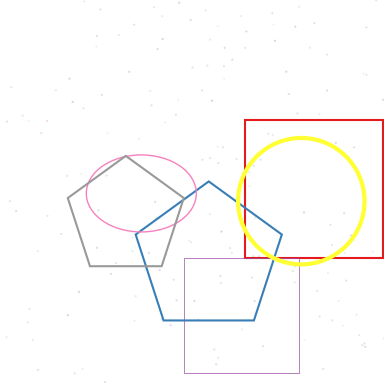[{"shape": "square", "thickness": 1.5, "radius": 0.9, "center": [0.815, 0.51]}, {"shape": "pentagon", "thickness": 1.5, "radius": 1.0, "center": [0.542, 0.329]}, {"shape": "square", "thickness": 0.5, "radius": 0.75, "center": [0.627, 0.179]}, {"shape": "circle", "thickness": 3, "radius": 0.82, "center": [0.783, 0.477]}, {"shape": "oval", "thickness": 1, "radius": 0.71, "center": [0.367, 0.498]}, {"shape": "pentagon", "thickness": 1.5, "radius": 0.79, "center": [0.327, 0.437]}]